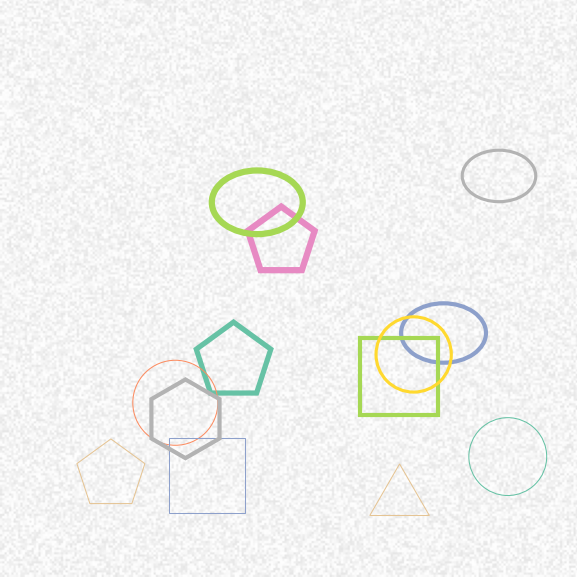[{"shape": "pentagon", "thickness": 2.5, "radius": 0.34, "center": [0.404, 0.373]}, {"shape": "circle", "thickness": 0.5, "radius": 0.34, "center": [0.879, 0.209]}, {"shape": "circle", "thickness": 0.5, "radius": 0.37, "center": [0.304, 0.302]}, {"shape": "oval", "thickness": 2, "radius": 0.37, "center": [0.768, 0.423]}, {"shape": "square", "thickness": 0.5, "radius": 0.33, "center": [0.359, 0.176]}, {"shape": "pentagon", "thickness": 3, "radius": 0.3, "center": [0.487, 0.581]}, {"shape": "oval", "thickness": 3, "radius": 0.39, "center": [0.445, 0.649]}, {"shape": "square", "thickness": 2, "radius": 0.33, "center": [0.691, 0.347]}, {"shape": "circle", "thickness": 1.5, "radius": 0.33, "center": [0.716, 0.385]}, {"shape": "triangle", "thickness": 0.5, "radius": 0.3, "center": [0.692, 0.136]}, {"shape": "pentagon", "thickness": 0.5, "radius": 0.31, "center": [0.192, 0.177]}, {"shape": "oval", "thickness": 1.5, "radius": 0.32, "center": [0.864, 0.694]}, {"shape": "hexagon", "thickness": 2, "radius": 0.34, "center": [0.321, 0.274]}]